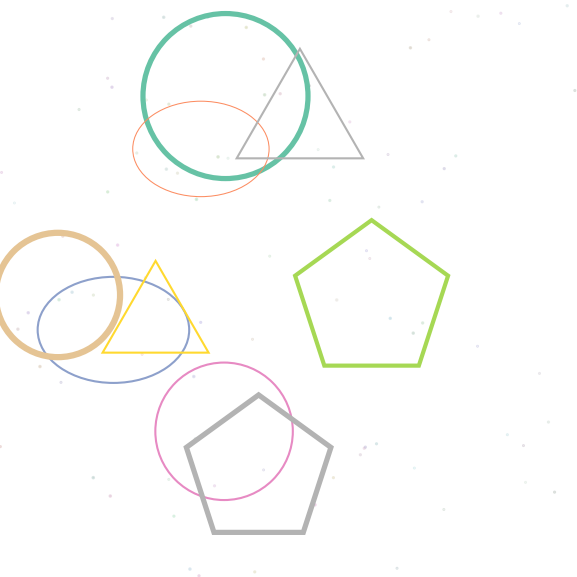[{"shape": "circle", "thickness": 2.5, "radius": 0.71, "center": [0.39, 0.833]}, {"shape": "oval", "thickness": 0.5, "radius": 0.59, "center": [0.348, 0.741]}, {"shape": "oval", "thickness": 1, "radius": 0.66, "center": [0.196, 0.428]}, {"shape": "circle", "thickness": 1, "radius": 0.6, "center": [0.388, 0.252]}, {"shape": "pentagon", "thickness": 2, "radius": 0.7, "center": [0.643, 0.479]}, {"shape": "triangle", "thickness": 1, "radius": 0.53, "center": [0.269, 0.441]}, {"shape": "circle", "thickness": 3, "radius": 0.54, "center": [0.1, 0.488]}, {"shape": "pentagon", "thickness": 2.5, "radius": 0.66, "center": [0.448, 0.184]}, {"shape": "triangle", "thickness": 1, "radius": 0.63, "center": [0.519, 0.788]}]